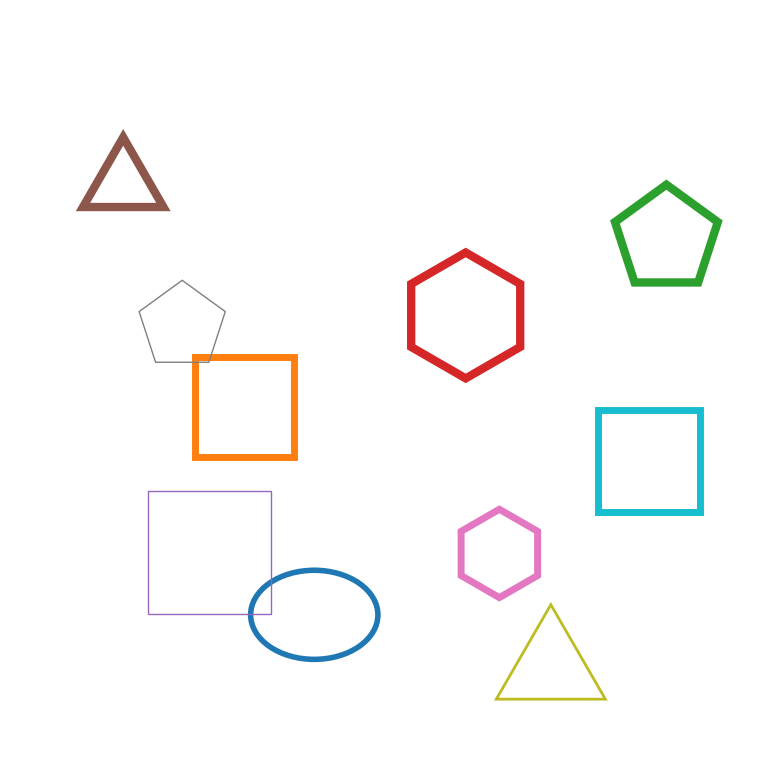[{"shape": "oval", "thickness": 2, "radius": 0.41, "center": [0.408, 0.202]}, {"shape": "square", "thickness": 2.5, "radius": 0.32, "center": [0.318, 0.472]}, {"shape": "pentagon", "thickness": 3, "radius": 0.35, "center": [0.865, 0.69]}, {"shape": "hexagon", "thickness": 3, "radius": 0.41, "center": [0.605, 0.59]}, {"shape": "square", "thickness": 0.5, "radius": 0.4, "center": [0.272, 0.282]}, {"shape": "triangle", "thickness": 3, "radius": 0.3, "center": [0.16, 0.761]}, {"shape": "hexagon", "thickness": 2.5, "radius": 0.29, "center": [0.649, 0.281]}, {"shape": "pentagon", "thickness": 0.5, "radius": 0.29, "center": [0.237, 0.577]}, {"shape": "triangle", "thickness": 1, "radius": 0.41, "center": [0.715, 0.133]}, {"shape": "square", "thickness": 2.5, "radius": 0.33, "center": [0.843, 0.402]}]